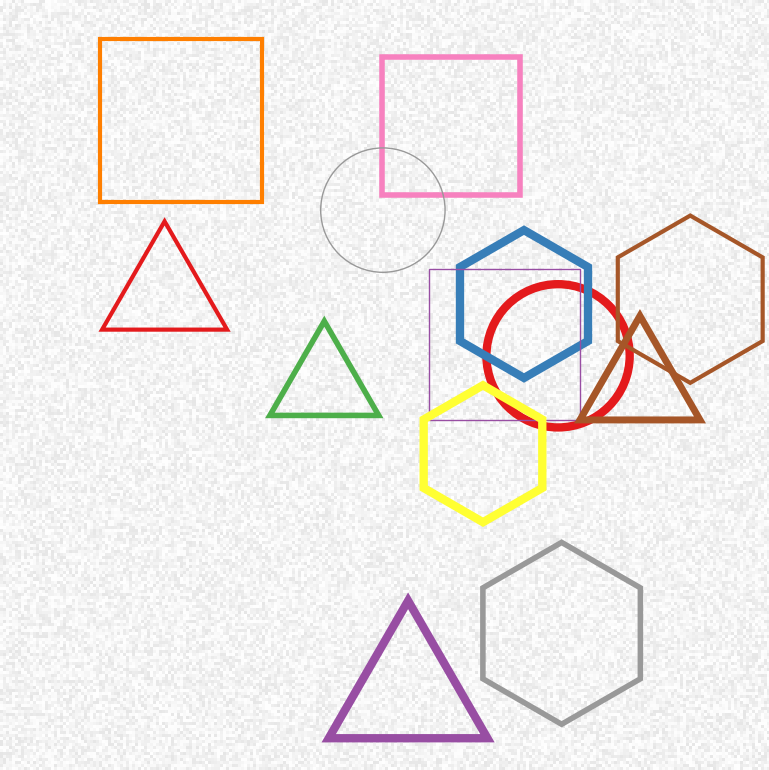[{"shape": "triangle", "thickness": 1.5, "radius": 0.47, "center": [0.214, 0.619]}, {"shape": "circle", "thickness": 3, "radius": 0.47, "center": [0.725, 0.538]}, {"shape": "hexagon", "thickness": 3, "radius": 0.48, "center": [0.681, 0.605]}, {"shape": "triangle", "thickness": 2, "radius": 0.41, "center": [0.421, 0.501]}, {"shape": "triangle", "thickness": 3, "radius": 0.6, "center": [0.53, 0.101]}, {"shape": "square", "thickness": 0.5, "radius": 0.49, "center": [0.655, 0.553]}, {"shape": "square", "thickness": 1.5, "radius": 0.53, "center": [0.236, 0.844]}, {"shape": "hexagon", "thickness": 3, "radius": 0.44, "center": [0.627, 0.411]}, {"shape": "hexagon", "thickness": 1.5, "radius": 0.54, "center": [0.896, 0.611]}, {"shape": "triangle", "thickness": 2.5, "radius": 0.45, "center": [0.831, 0.5]}, {"shape": "square", "thickness": 2, "radius": 0.45, "center": [0.586, 0.836]}, {"shape": "hexagon", "thickness": 2, "radius": 0.59, "center": [0.729, 0.177]}, {"shape": "circle", "thickness": 0.5, "radius": 0.4, "center": [0.497, 0.727]}]